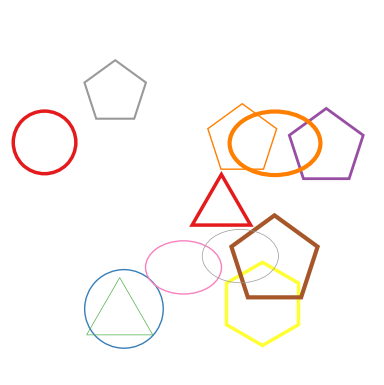[{"shape": "circle", "thickness": 2.5, "radius": 0.41, "center": [0.116, 0.63]}, {"shape": "triangle", "thickness": 2.5, "radius": 0.44, "center": [0.575, 0.459]}, {"shape": "circle", "thickness": 1, "radius": 0.51, "center": [0.322, 0.198]}, {"shape": "triangle", "thickness": 0.5, "radius": 0.5, "center": [0.311, 0.18]}, {"shape": "pentagon", "thickness": 2, "radius": 0.5, "center": [0.847, 0.617]}, {"shape": "pentagon", "thickness": 1, "radius": 0.47, "center": [0.629, 0.637]}, {"shape": "oval", "thickness": 3, "radius": 0.59, "center": [0.714, 0.628]}, {"shape": "hexagon", "thickness": 2.5, "radius": 0.54, "center": [0.682, 0.211]}, {"shape": "pentagon", "thickness": 3, "radius": 0.59, "center": [0.713, 0.323]}, {"shape": "oval", "thickness": 1, "radius": 0.49, "center": [0.477, 0.305]}, {"shape": "oval", "thickness": 0.5, "radius": 0.5, "center": [0.624, 0.335]}, {"shape": "pentagon", "thickness": 1.5, "radius": 0.42, "center": [0.299, 0.76]}]